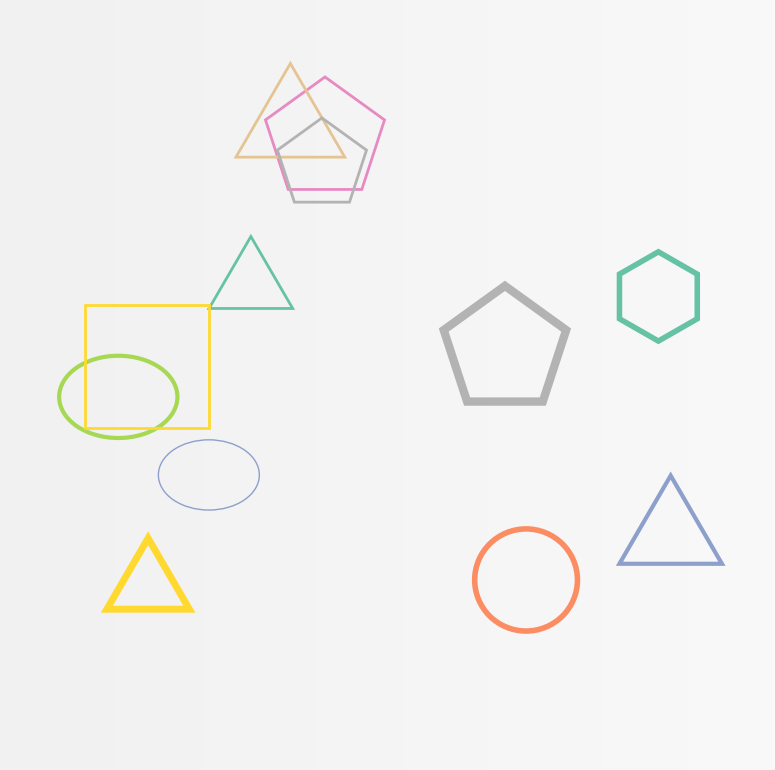[{"shape": "hexagon", "thickness": 2, "radius": 0.29, "center": [0.85, 0.615]}, {"shape": "triangle", "thickness": 1, "radius": 0.31, "center": [0.324, 0.631]}, {"shape": "circle", "thickness": 2, "radius": 0.33, "center": [0.679, 0.247]}, {"shape": "oval", "thickness": 0.5, "radius": 0.33, "center": [0.269, 0.383]}, {"shape": "triangle", "thickness": 1.5, "radius": 0.38, "center": [0.865, 0.306]}, {"shape": "pentagon", "thickness": 1, "radius": 0.4, "center": [0.419, 0.819]}, {"shape": "oval", "thickness": 1.5, "radius": 0.38, "center": [0.153, 0.485]}, {"shape": "square", "thickness": 1, "radius": 0.4, "center": [0.189, 0.524]}, {"shape": "triangle", "thickness": 2.5, "radius": 0.31, "center": [0.191, 0.24]}, {"shape": "triangle", "thickness": 1, "radius": 0.41, "center": [0.375, 0.836]}, {"shape": "pentagon", "thickness": 3, "radius": 0.42, "center": [0.652, 0.546]}, {"shape": "pentagon", "thickness": 1, "radius": 0.3, "center": [0.415, 0.786]}]